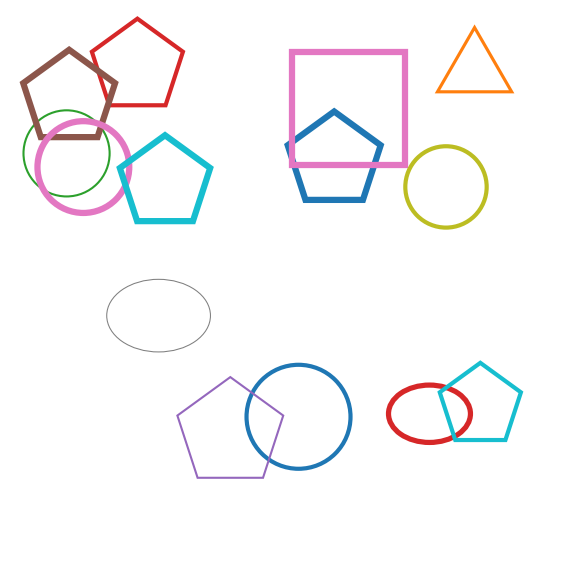[{"shape": "circle", "thickness": 2, "radius": 0.45, "center": [0.517, 0.277]}, {"shape": "pentagon", "thickness": 3, "radius": 0.42, "center": [0.579, 0.721]}, {"shape": "triangle", "thickness": 1.5, "radius": 0.37, "center": [0.822, 0.877]}, {"shape": "circle", "thickness": 1, "radius": 0.37, "center": [0.115, 0.734]}, {"shape": "pentagon", "thickness": 2, "radius": 0.41, "center": [0.238, 0.884]}, {"shape": "oval", "thickness": 2.5, "radius": 0.35, "center": [0.744, 0.283]}, {"shape": "pentagon", "thickness": 1, "radius": 0.48, "center": [0.399, 0.25]}, {"shape": "pentagon", "thickness": 3, "radius": 0.42, "center": [0.12, 0.829]}, {"shape": "square", "thickness": 3, "radius": 0.49, "center": [0.604, 0.811]}, {"shape": "circle", "thickness": 3, "radius": 0.4, "center": [0.144, 0.71]}, {"shape": "oval", "thickness": 0.5, "radius": 0.45, "center": [0.275, 0.453]}, {"shape": "circle", "thickness": 2, "radius": 0.35, "center": [0.772, 0.675]}, {"shape": "pentagon", "thickness": 2, "radius": 0.37, "center": [0.832, 0.297]}, {"shape": "pentagon", "thickness": 3, "radius": 0.41, "center": [0.286, 0.683]}]